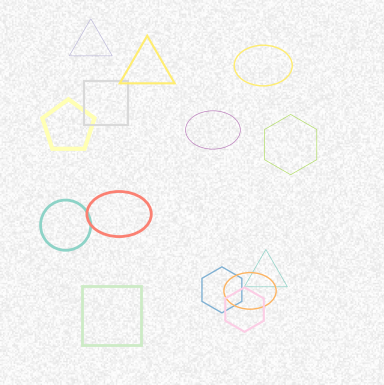[{"shape": "circle", "thickness": 2, "radius": 0.33, "center": [0.171, 0.415]}, {"shape": "triangle", "thickness": 0.5, "radius": 0.32, "center": [0.691, 0.287]}, {"shape": "pentagon", "thickness": 3, "radius": 0.36, "center": [0.178, 0.671]}, {"shape": "triangle", "thickness": 0.5, "radius": 0.32, "center": [0.236, 0.887]}, {"shape": "oval", "thickness": 2, "radius": 0.42, "center": [0.309, 0.444]}, {"shape": "hexagon", "thickness": 1, "radius": 0.3, "center": [0.576, 0.247]}, {"shape": "oval", "thickness": 1, "radius": 0.34, "center": [0.649, 0.244]}, {"shape": "hexagon", "thickness": 0.5, "radius": 0.39, "center": [0.755, 0.624]}, {"shape": "hexagon", "thickness": 1.5, "radius": 0.29, "center": [0.635, 0.196]}, {"shape": "square", "thickness": 1.5, "radius": 0.29, "center": [0.275, 0.734]}, {"shape": "oval", "thickness": 0.5, "radius": 0.36, "center": [0.553, 0.662]}, {"shape": "square", "thickness": 2, "radius": 0.38, "center": [0.29, 0.18]}, {"shape": "oval", "thickness": 1, "radius": 0.38, "center": [0.684, 0.83]}, {"shape": "triangle", "thickness": 1.5, "radius": 0.41, "center": [0.382, 0.825]}]